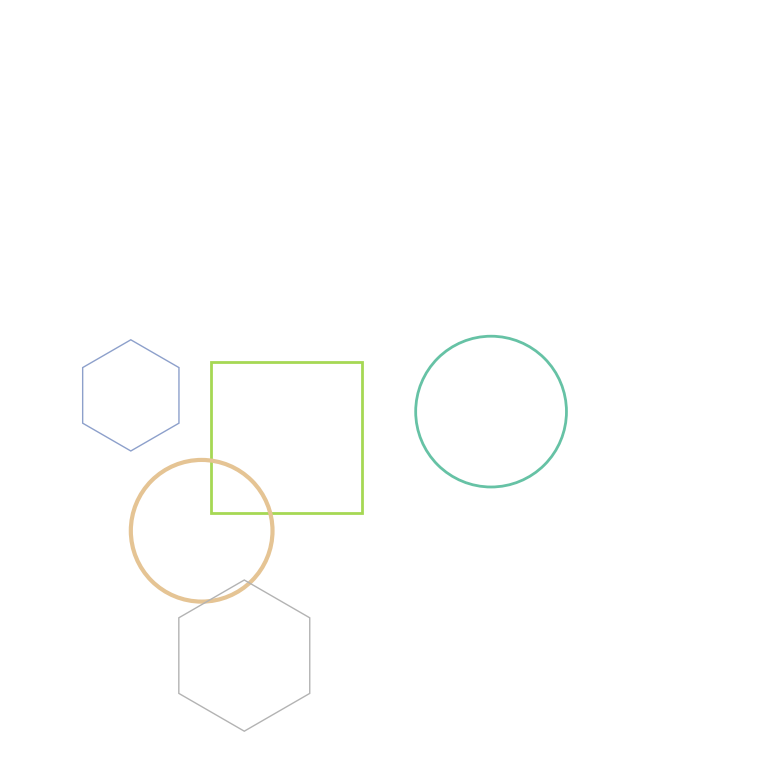[{"shape": "circle", "thickness": 1, "radius": 0.49, "center": [0.638, 0.465]}, {"shape": "hexagon", "thickness": 0.5, "radius": 0.36, "center": [0.17, 0.487]}, {"shape": "square", "thickness": 1, "radius": 0.49, "center": [0.373, 0.432]}, {"shape": "circle", "thickness": 1.5, "radius": 0.46, "center": [0.262, 0.311]}, {"shape": "hexagon", "thickness": 0.5, "radius": 0.49, "center": [0.317, 0.149]}]